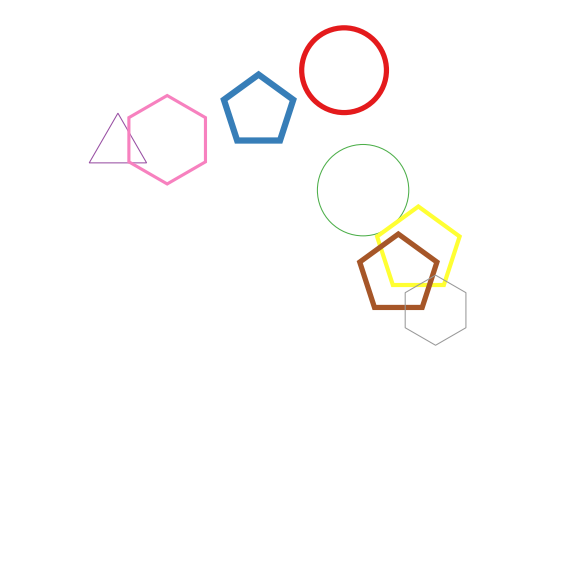[{"shape": "circle", "thickness": 2.5, "radius": 0.37, "center": [0.596, 0.878]}, {"shape": "pentagon", "thickness": 3, "radius": 0.32, "center": [0.448, 0.807]}, {"shape": "circle", "thickness": 0.5, "radius": 0.4, "center": [0.629, 0.67]}, {"shape": "triangle", "thickness": 0.5, "radius": 0.29, "center": [0.204, 0.746]}, {"shape": "pentagon", "thickness": 2, "radius": 0.38, "center": [0.724, 0.566]}, {"shape": "pentagon", "thickness": 2.5, "radius": 0.35, "center": [0.69, 0.524]}, {"shape": "hexagon", "thickness": 1.5, "radius": 0.38, "center": [0.289, 0.757]}, {"shape": "hexagon", "thickness": 0.5, "radius": 0.3, "center": [0.754, 0.462]}]